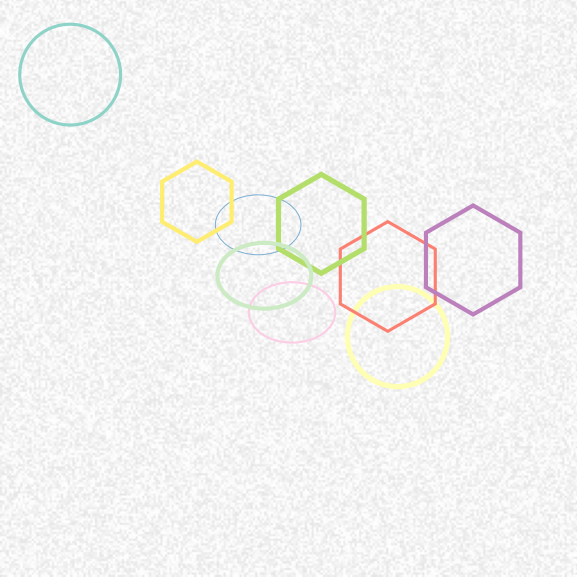[{"shape": "circle", "thickness": 1.5, "radius": 0.44, "center": [0.122, 0.87]}, {"shape": "circle", "thickness": 2.5, "radius": 0.43, "center": [0.688, 0.416]}, {"shape": "hexagon", "thickness": 1.5, "radius": 0.47, "center": [0.671, 0.52]}, {"shape": "oval", "thickness": 0.5, "radius": 0.37, "center": [0.447, 0.61]}, {"shape": "hexagon", "thickness": 2.5, "radius": 0.43, "center": [0.556, 0.612]}, {"shape": "oval", "thickness": 1, "radius": 0.37, "center": [0.506, 0.458]}, {"shape": "hexagon", "thickness": 2, "radius": 0.47, "center": [0.819, 0.549]}, {"shape": "oval", "thickness": 2, "radius": 0.41, "center": [0.458, 0.522]}, {"shape": "hexagon", "thickness": 2, "radius": 0.35, "center": [0.341, 0.65]}]